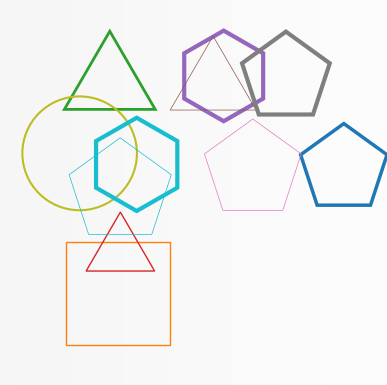[{"shape": "pentagon", "thickness": 2.5, "radius": 0.59, "center": [0.887, 0.562]}, {"shape": "square", "thickness": 1, "radius": 0.67, "center": [0.304, 0.238]}, {"shape": "triangle", "thickness": 2, "radius": 0.68, "center": [0.283, 0.784]}, {"shape": "triangle", "thickness": 1, "radius": 0.51, "center": [0.311, 0.347]}, {"shape": "hexagon", "thickness": 3, "radius": 0.59, "center": [0.577, 0.803]}, {"shape": "triangle", "thickness": 0.5, "radius": 0.64, "center": [0.55, 0.778]}, {"shape": "pentagon", "thickness": 0.5, "radius": 0.66, "center": [0.652, 0.56]}, {"shape": "pentagon", "thickness": 3, "radius": 0.6, "center": [0.738, 0.799]}, {"shape": "circle", "thickness": 1.5, "radius": 0.74, "center": [0.206, 0.602]}, {"shape": "hexagon", "thickness": 3, "radius": 0.61, "center": [0.353, 0.573]}, {"shape": "pentagon", "thickness": 0.5, "radius": 0.69, "center": [0.31, 0.503]}]